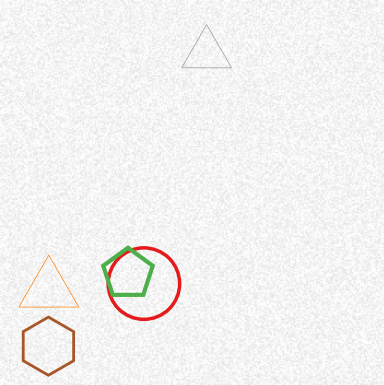[{"shape": "circle", "thickness": 2.5, "radius": 0.46, "center": [0.374, 0.263]}, {"shape": "pentagon", "thickness": 3, "radius": 0.34, "center": [0.332, 0.289]}, {"shape": "triangle", "thickness": 0.5, "radius": 0.45, "center": [0.127, 0.247]}, {"shape": "hexagon", "thickness": 2, "radius": 0.38, "center": [0.126, 0.101]}, {"shape": "triangle", "thickness": 0.5, "radius": 0.37, "center": [0.537, 0.861]}]